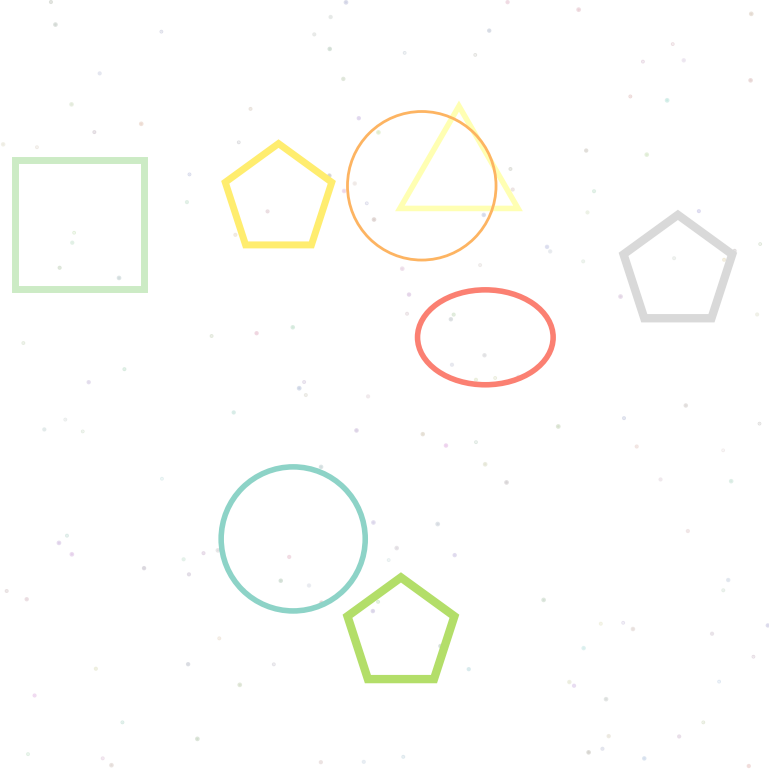[{"shape": "circle", "thickness": 2, "radius": 0.47, "center": [0.381, 0.3]}, {"shape": "triangle", "thickness": 2, "radius": 0.44, "center": [0.596, 0.774]}, {"shape": "oval", "thickness": 2, "radius": 0.44, "center": [0.63, 0.562]}, {"shape": "circle", "thickness": 1, "radius": 0.48, "center": [0.548, 0.759]}, {"shape": "pentagon", "thickness": 3, "radius": 0.37, "center": [0.521, 0.177]}, {"shape": "pentagon", "thickness": 3, "radius": 0.37, "center": [0.88, 0.647]}, {"shape": "square", "thickness": 2.5, "radius": 0.42, "center": [0.104, 0.709]}, {"shape": "pentagon", "thickness": 2.5, "radius": 0.36, "center": [0.362, 0.741]}]